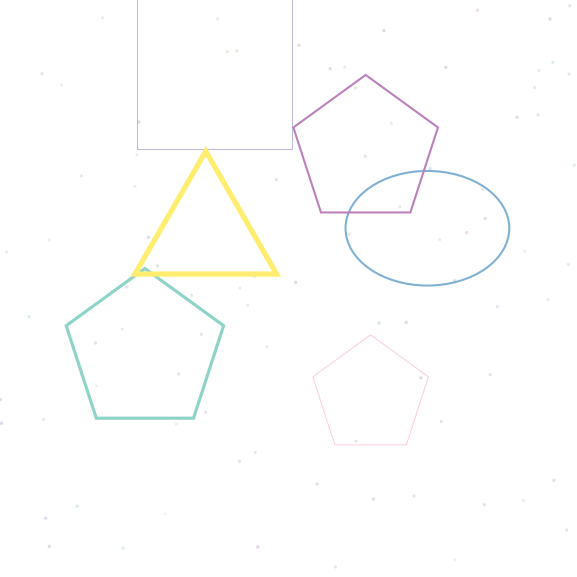[{"shape": "pentagon", "thickness": 1.5, "radius": 0.72, "center": [0.251, 0.391]}, {"shape": "square", "thickness": 0.5, "radius": 0.67, "center": [0.371, 0.877]}, {"shape": "oval", "thickness": 1, "radius": 0.71, "center": [0.74, 0.604]}, {"shape": "pentagon", "thickness": 0.5, "radius": 0.53, "center": [0.642, 0.314]}, {"shape": "pentagon", "thickness": 1, "radius": 0.66, "center": [0.633, 0.738]}, {"shape": "triangle", "thickness": 2.5, "radius": 0.71, "center": [0.356, 0.595]}]